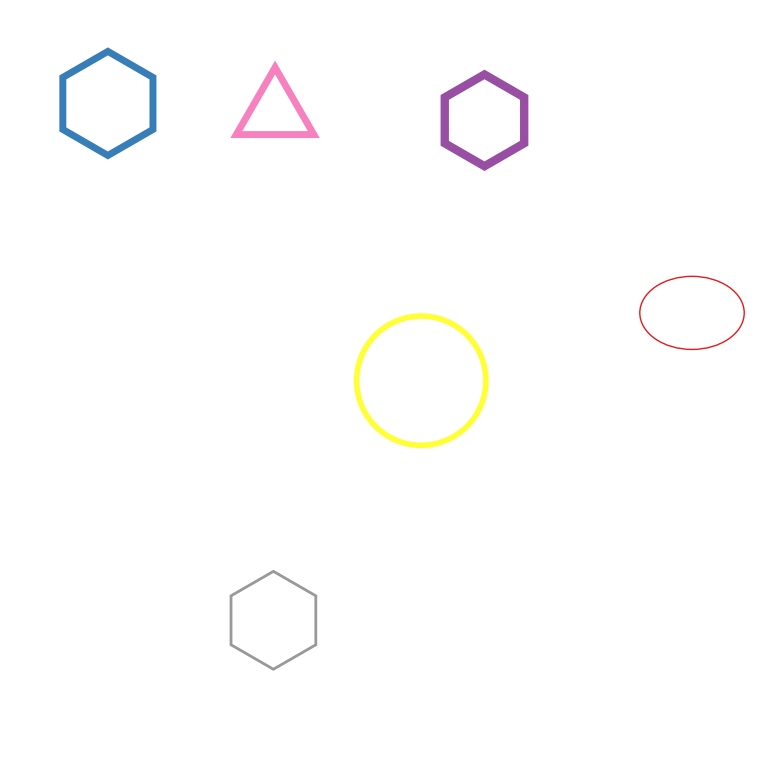[{"shape": "oval", "thickness": 0.5, "radius": 0.34, "center": [0.899, 0.594]}, {"shape": "hexagon", "thickness": 2.5, "radius": 0.34, "center": [0.14, 0.866]}, {"shape": "hexagon", "thickness": 3, "radius": 0.3, "center": [0.629, 0.844]}, {"shape": "circle", "thickness": 2, "radius": 0.42, "center": [0.547, 0.506]}, {"shape": "triangle", "thickness": 2.5, "radius": 0.29, "center": [0.357, 0.854]}, {"shape": "hexagon", "thickness": 1, "radius": 0.32, "center": [0.355, 0.194]}]